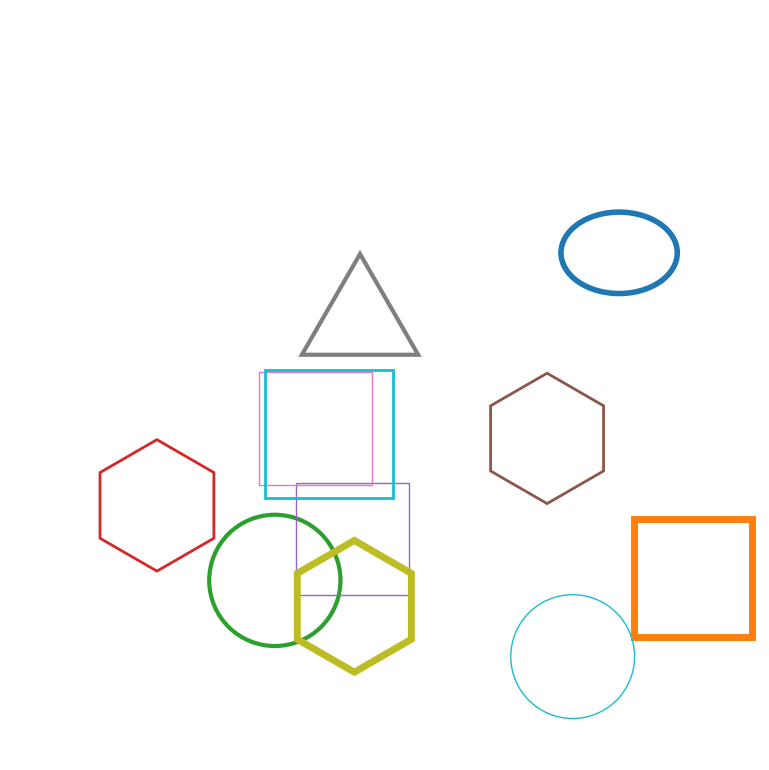[{"shape": "oval", "thickness": 2, "radius": 0.38, "center": [0.804, 0.672]}, {"shape": "square", "thickness": 2.5, "radius": 0.38, "center": [0.9, 0.249]}, {"shape": "circle", "thickness": 1.5, "radius": 0.43, "center": [0.357, 0.246]}, {"shape": "hexagon", "thickness": 1, "radius": 0.43, "center": [0.204, 0.344]}, {"shape": "square", "thickness": 0.5, "radius": 0.37, "center": [0.458, 0.3]}, {"shape": "hexagon", "thickness": 1, "radius": 0.42, "center": [0.711, 0.431]}, {"shape": "square", "thickness": 0.5, "radius": 0.37, "center": [0.41, 0.443]}, {"shape": "triangle", "thickness": 1.5, "radius": 0.44, "center": [0.468, 0.583]}, {"shape": "hexagon", "thickness": 2.5, "radius": 0.43, "center": [0.46, 0.213]}, {"shape": "square", "thickness": 1, "radius": 0.41, "center": [0.427, 0.436]}, {"shape": "circle", "thickness": 0.5, "radius": 0.4, "center": [0.744, 0.147]}]